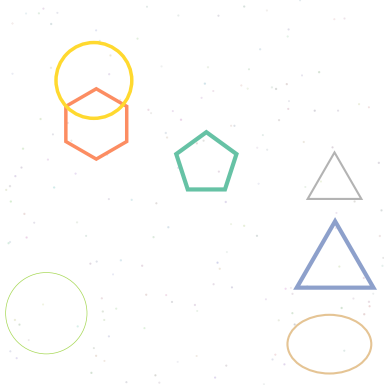[{"shape": "pentagon", "thickness": 3, "radius": 0.41, "center": [0.536, 0.574]}, {"shape": "hexagon", "thickness": 2.5, "radius": 0.46, "center": [0.25, 0.678]}, {"shape": "triangle", "thickness": 3, "radius": 0.57, "center": [0.87, 0.31]}, {"shape": "circle", "thickness": 0.5, "radius": 0.53, "center": [0.12, 0.186]}, {"shape": "circle", "thickness": 2.5, "radius": 0.49, "center": [0.244, 0.791]}, {"shape": "oval", "thickness": 1.5, "radius": 0.54, "center": [0.856, 0.106]}, {"shape": "triangle", "thickness": 1.5, "radius": 0.4, "center": [0.869, 0.524]}]